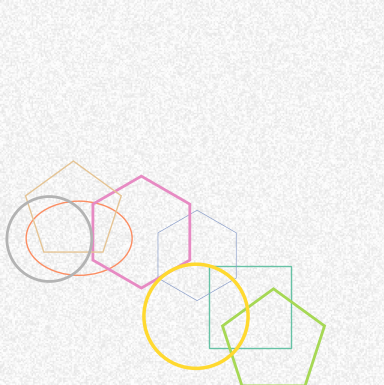[{"shape": "square", "thickness": 1, "radius": 0.53, "center": [0.649, 0.202]}, {"shape": "oval", "thickness": 1, "radius": 0.69, "center": [0.206, 0.381]}, {"shape": "hexagon", "thickness": 0.5, "radius": 0.59, "center": [0.512, 0.337]}, {"shape": "hexagon", "thickness": 2, "radius": 0.73, "center": [0.367, 0.397]}, {"shape": "pentagon", "thickness": 2, "radius": 0.7, "center": [0.71, 0.11]}, {"shape": "circle", "thickness": 2.5, "radius": 0.68, "center": [0.509, 0.178]}, {"shape": "pentagon", "thickness": 1, "radius": 0.65, "center": [0.191, 0.451]}, {"shape": "circle", "thickness": 2, "radius": 0.55, "center": [0.128, 0.379]}]